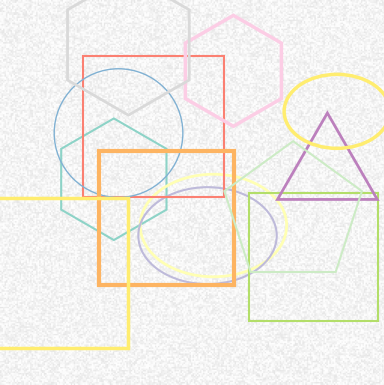[{"shape": "hexagon", "thickness": 1.5, "radius": 0.79, "center": [0.296, 0.534]}, {"shape": "oval", "thickness": 2, "radius": 0.95, "center": [0.554, 0.414]}, {"shape": "oval", "thickness": 1.5, "radius": 0.9, "center": [0.539, 0.388]}, {"shape": "square", "thickness": 1.5, "radius": 0.91, "center": [0.399, 0.672]}, {"shape": "circle", "thickness": 1, "radius": 0.84, "center": [0.308, 0.654]}, {"shape": "square", "thickness": 3, "radius": 0.88, "center": [0.432, 0.434]}, {"shape": "square", "thickness": 1.5, "radius": 0.83, "center": [0.814, 0.333]}, {"shape": "hexagon", "thickness": 2.5, "radius": 0.72, "center": [0.606, 0.816]}, {"shape": "hexagon", "thickness": 2, "radius": 0.91, "center": [0.333, 0.883]}, {"shape": "triangle", "thickness": 2, "radius": 0.75, "center": [0.85, 0.557]}, {"shape": "pentagon", "thickness": 1.5, "radius": 0.94, "center": [0.761, 0.445]}, {"shape": "square", "thickness": 2.5, "radius": 0.97, "center": [0.139, 0.292]}, {"shape": "oval", "thickness": 2.5, "radius": 0.69, "center": [0.875, 0.711]}]